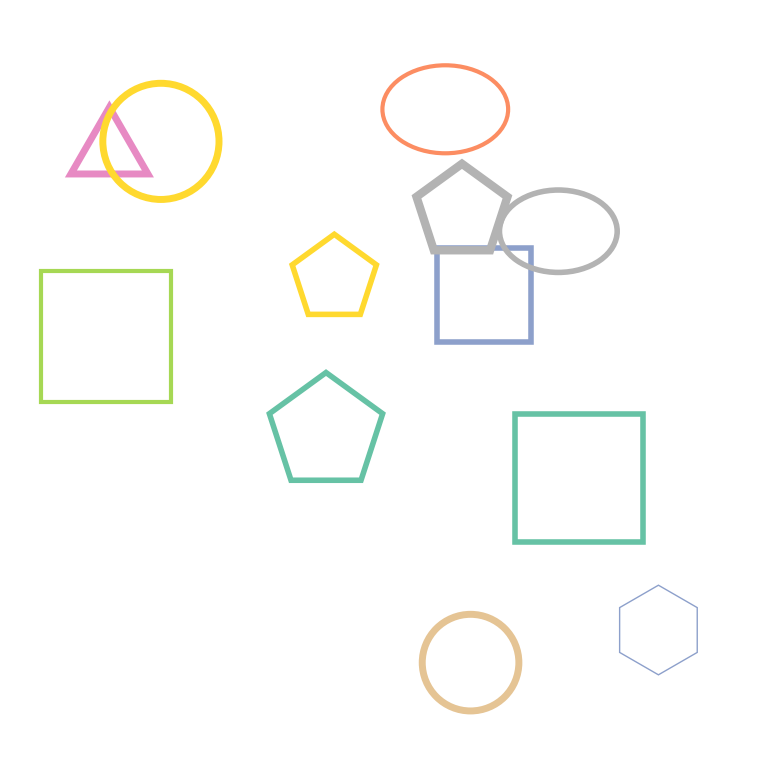[{"shape": "square", "thickness": 2, "radius": 0.42, "center": [0.752, 0.38]}, {"shape": "pentagon", "thickness": 2, "radius": 0.39, "center": [0.423, 0.439]}, {"shape": "oval", "thickness": 1.5, "radius": 0.41, "center": [0.578, 0.858]}, {"shape": "hexagon", "thickness": 0.5, "radius": 0.29, "center": [0.855, 0.182]}, {"shape": "square", "thickness": 2, "radius": 0.3, "center": [0.629, 0.617]}, {"shape": "triangle", "thickness": 2.5, "radius": 0.29, "center": [0.142, 0.803]}, {"shape": "square", "thickness": 1.5, "radius": 0.42, "center": [0.137, 0.563]}, {"shape": "circle", "thickness": 2.5, "radius": 0.38, "center": [0.209, 0.816]}, {"shape": "pentagon", "thickness": 2, "radius": 0.29, "center": [0.434, 0.638]}, {"shape": "circle", "thickness": 2.5, "radius": 0.31, "center": [0.611, 0.139]}, {"shape": "pentagon", "thickness": 3, "radius": 0.31, "center": [0.6, 0.725]}, {"shape": "oval", "thickness": 2, "radius": 0.38, "center": [0.725, 0.7]}]